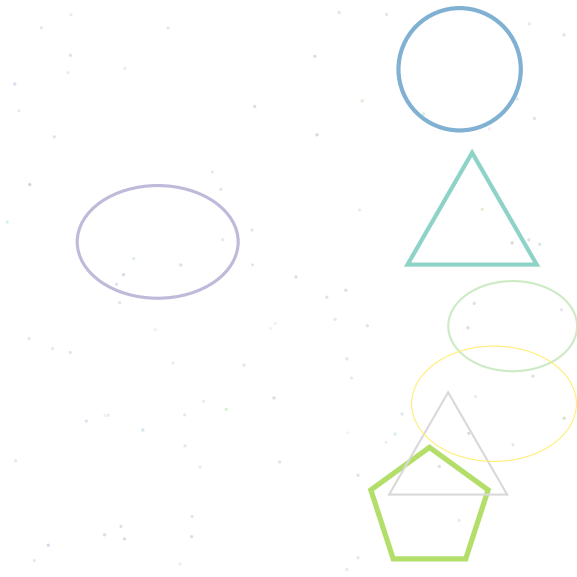[{"shape": "triangle", "thickness": 2, "radius": 0.65, "center": [0.818, 0.606]}, {"shape": "oval", "thickness": 1.5, "radius": 0.7, "center": [0.273, 0.58]}, {"shape": "circle", "thickness": 2, "radius": 0.53, "center": [0.796, 0.879]}, {"shape": "pentagon", "thickness": 2.5, "radius": 0.53, "center": [0.744, 0.118]}, {"shape": "triangle", "thickness": 1, "radius": 0.59, "center": [0.776, 0.202]}, {"shape": "oval", "thickness": 1, "radius": 0.56, "center": [0.888, 0.434]}, {"shape": "oval", "thickness": 0.5, "radius": 0.71, "center": [0.855, 0.3]}]